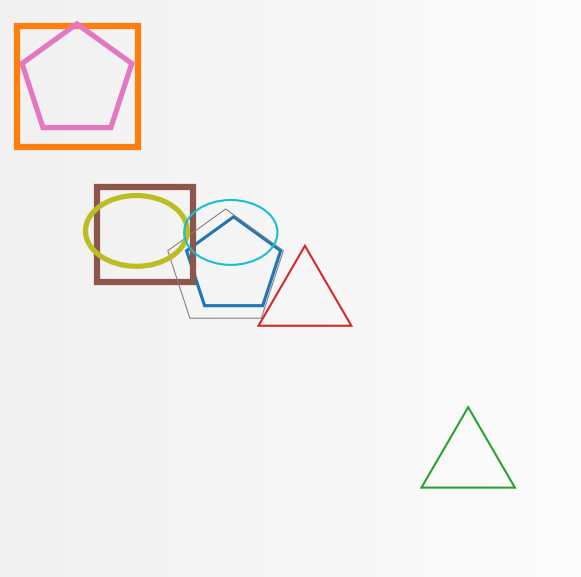[{"shape": "pentagon", "thickness": 1.5, "radius": 0.43, "center": [0.402, 0.539]}, {"shape": "square", "thickness": 3, "radius": 0.52, "center": [0.134, 0.849]}, {"shape": "triangle", "thickness": 1, "radius": 0.46, "center": [0.805, 0.201]}, {"shape": "triangle", "thickness": 1, "radius": 0.46, "center": [0.525, 0.481]}, {"shape": "square", "thickness": 3, "radius": 0.41, "center": [0.249, 0.593]}, {"shape": "pentagon", "thickness": 2.5, "radius": 0.5, "center": [0.132, 0.859]}, {"shape": "pentagon", "thickness": 0.5, "radius": 0.52, "center": [0.388, 0.533]}, {"shape": "oval", "thickness": 2.5, "radius": 0.44, "center": [0.235, 0.599]}, {"shape": "oval", "thickness": 1, "radius": 0.4, "center": [0.397, 0.597]}]